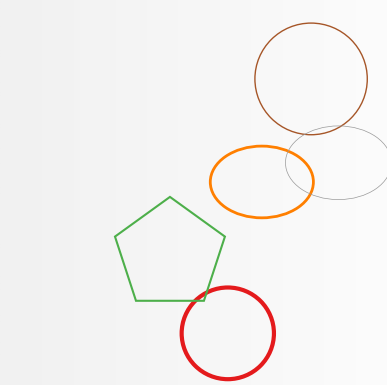[{"shape": "circle", "thickness": 3, "radius": 0.6, "center": [0.588, 0.134]}, {"shape": "pentagon", "thickness": 1.5, "radius": 0.75, "center": [0.439, 0.339]}, {"shape": "oval", "thickness": 2, "radius": 0.67, "center": [0.676, 0.527]}, {"shape": "circle", "thickness": 1, "radius": 0.72, "center": [0.803, 0.795]}, {"shape": "oval", "thickness": 0.5, "radius": 0.68, "center": [0.873, 0.577]}]